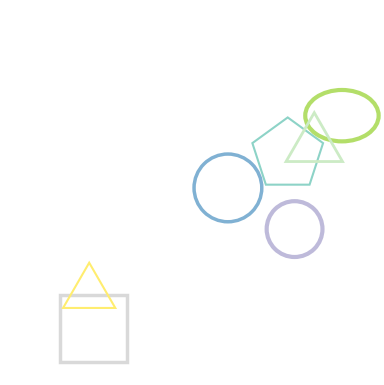[{"shape": "pentagon", "thickness": 1.5, "radius": 0.48, "center": [0.747, 0.598]}, {"shape": "circle", "thickness": 3, "radius": 0.36, "center": [0.765, 0.405]}, {"shape": "circle", "thickness": 2.5, "radius": 0.44, "center": [0.592, 0.512]}, {"shape": "oval", "thickness": 3, "radius": 0.48, "center": [0.888, 0.7]}, {"shape": "square", "thickness": 2.5, "radius": 0.43, "center": [0.244, 0.147]}, {"shape": "triangle", "thickness": 2, "radius": 0.42, "center": [0.816, 0.623]}, {"shape": "triangle", "thickness": 1.5, "radius": 0.39, "center": [0.232, 0.239]}]